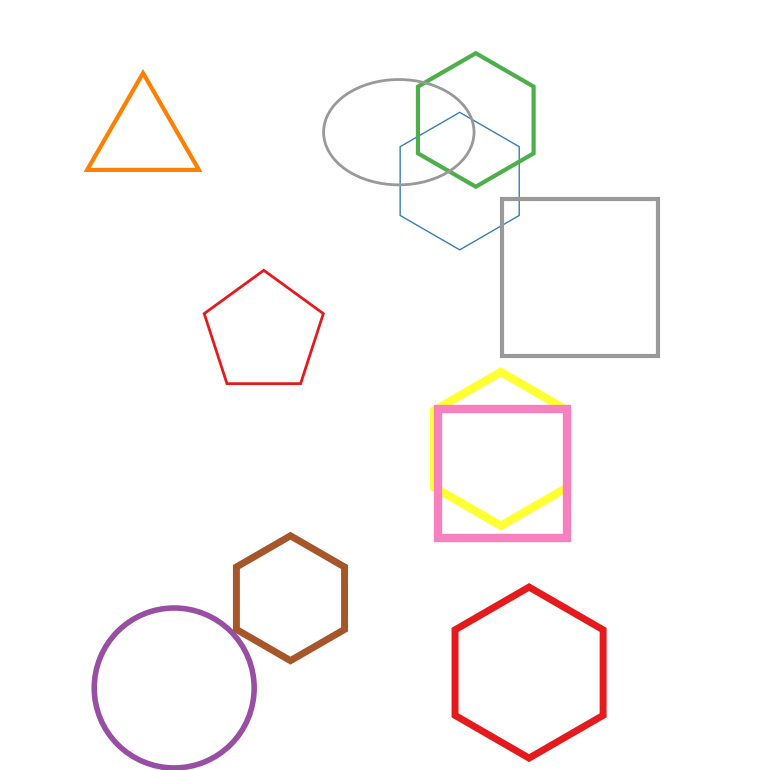[{"shape": "pentagon", "thickness": 1, "radius": 0.41, "center": [0.343, 0.568]}, {"shape": "hexagon", "thickness": 2.5, "radius": 0.56, "center": [0.687, 0.126]}, {"shape": "hexagon", "thickness": 0.5, "radius": 0.45, "center": [0.597, 0.765]}, {"shape": "hexagon", "thickness": 1.5, "radius": 0.43, "center": [0.618, 0.844]}, {"shape": "circle", "thickness": 2, "radius": 0.52, "center": [0.226, 0.107]}, {"shape": "triangle", "thickness": 1.5, "radius": 0.42, "center": [0.186, 0.821]}, {"shape": "hexagon", "thickness": 3, "radius": 0.5, "center": [0.65, 0.417]}, {"shape": "hexagon", "thickness": 2.5, "radius": 0.41, "center": [0.377, 0.223]}, {"shape": "square", "thickness": 3, "radius": 0.42, "center": [0.652, 0.385]}, {"shape": "oval", "thickness": 1, "radius": 0.49, "center": [0.518, 0.828]}, {"shape": "square", "thickness": 1.5, "radius": 0.51, "center": [0.753, 0.64]}]